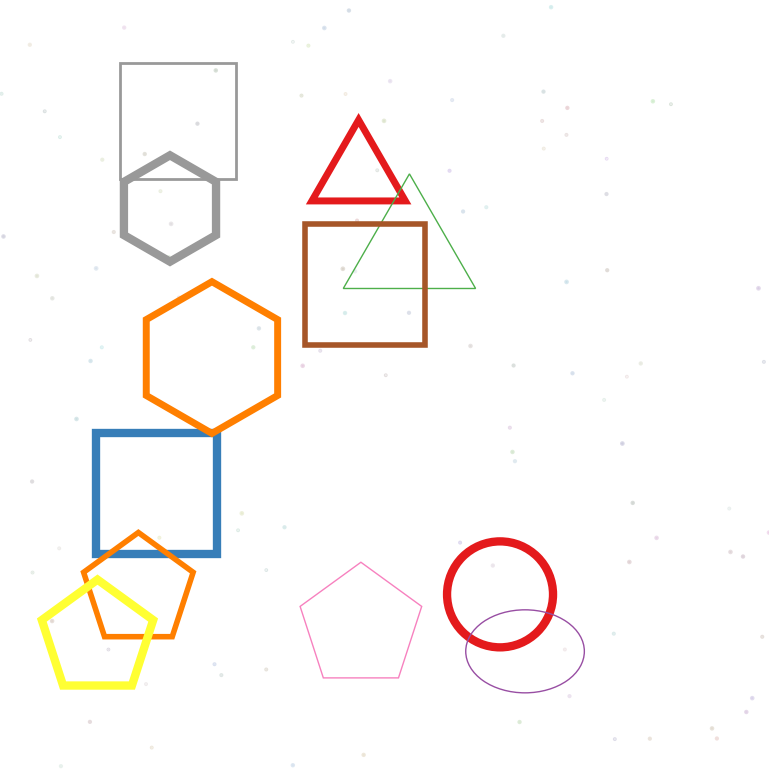[{"shape": "circle", "thickness": 3, "radius": 0.34, "center": [0.649, 0.228]}, {"shape": "triangle", "thickness": 2.5, "radius": 0.35, "center": [0.466, 0.774]}, {"shape": "square", "thickness": 3, "radius": 0.39, "center": [0.204, 0.359]}, {"shape": "triangle", "thickness": 0.5, "radius": 0.5, "center": [0.532, 0.675]}, {"shape": "oval", "thickness": 0.5, "radius": 0.39, "center": [0.682, 0.154]}, {"shape": "hexagon", "thickness": 2.5, "radius": 0.49, "center": [0.275, 0.536]}, {"shape": "pentagon", "thickness": 2, "radius": 0.37, "center": [0.18, 0.234]}, {"shape": "pentagon", "thickness": 3, "radius": 0.38, "center": [0.127, 0.171]}, {"shape": "square", "thickness": 2, "radius": 0.39, "center": [0.474, 0.631]}, {"shape": "pentagon", "thickness": 0.5, "radius": 0.42, "center": [0.469, 0.187]}, {"shape": "square", "thickness": 1, "radius": 0.38, "center": [0.231, 0.843]}, {"shape": "hexagon", "thickness": 3, "radius": 0.35, "center": [0.221, 0.729]}]